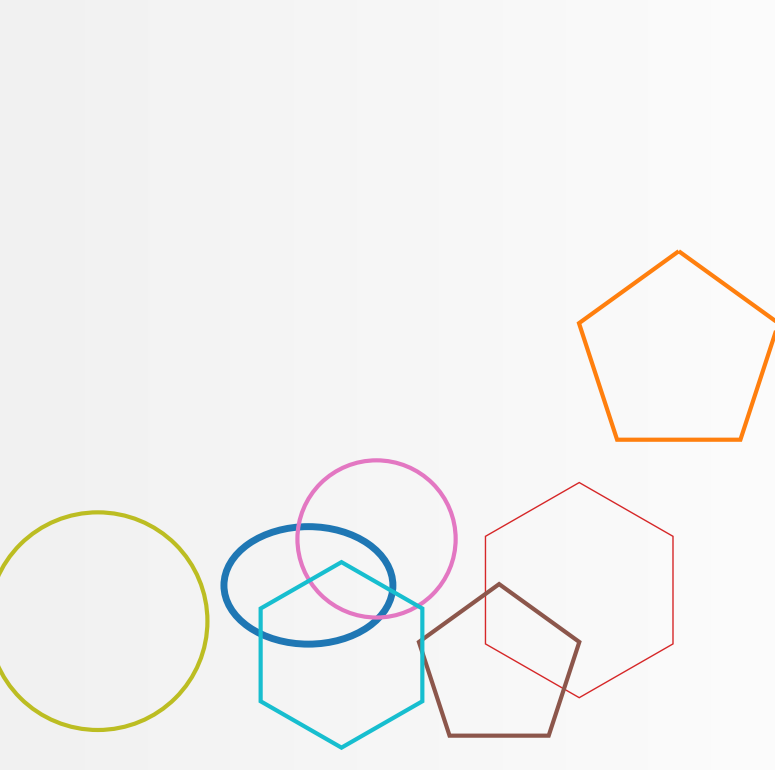[{"shape": "oval", "thickness": 2.5, "radius": 0.54, "center": [0.398, 0.24]}, {"shape": "pentagon", "thickness": 1.5, "radius": 0.68, "center": [0.876, 0.538]}, {"shape": "hexagon", "thickness": 0.5, "radius": 0.7, "center": [0.747, 0.234]}, {"shape": "pentagon", "thickness": 1.5, "radius": 0.54, "center": [0.644, 0.133]}, {"shape": "circle", "thickness": 1.5, "radius": 0.51, "center": [0.486, 0.3]}, {"shape": "circle", "thickness": 1.5, "radius": 0.71, "center": [0.126, 0.193]}, {"shape": "hexagon", "thickness": 1.5, "radius": 0.6, "center": [0.441, 0.149]}]